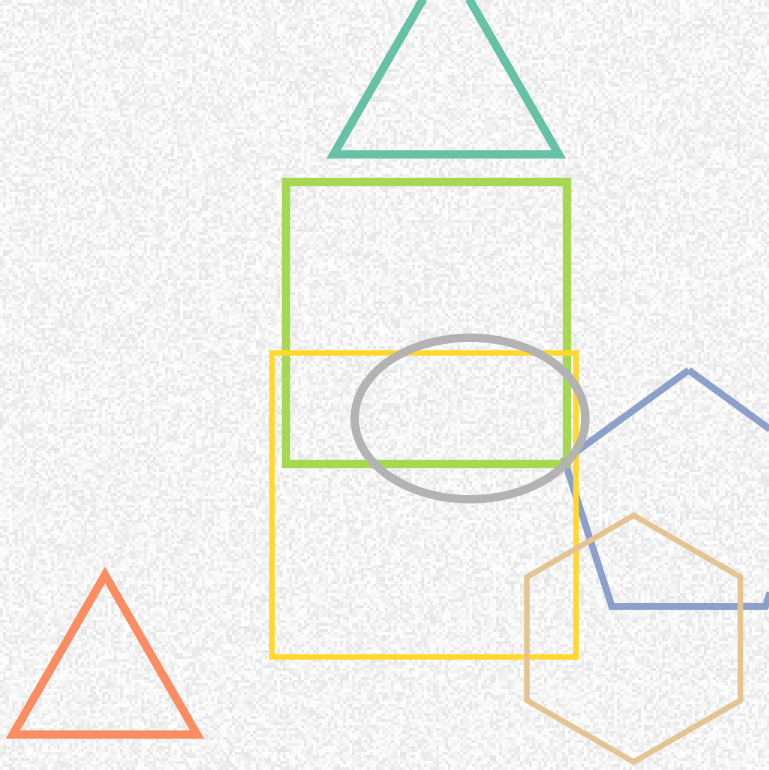[{"shape": "triangle", "thickness": 3, "radius": 0.84, "center": [0.579, 0.884]}, {"shape": "triangle", "thickness": 3, "radius": 0.69, "center": [0.136, 0.115]}, {"shape": "pentagon", "thickness": 2.5, "radius": 0.85, "center": [0.894, 0.35]}, {"shape": "square", "thickness": 3, "radius": 0.91, "center": [0.554, 0.581]}, {"shape": "square", "thickness": 2, "radius": 0.99, "center": [0.551, 0.344]}, {"shape": "hexagon", "thickness": 2, "radius": 0.8, "center": [0.823, 0.171]}, {"shape": "oval", "thickness": 3, "radius": 0.75, "center": [0.61, 0.456]}]